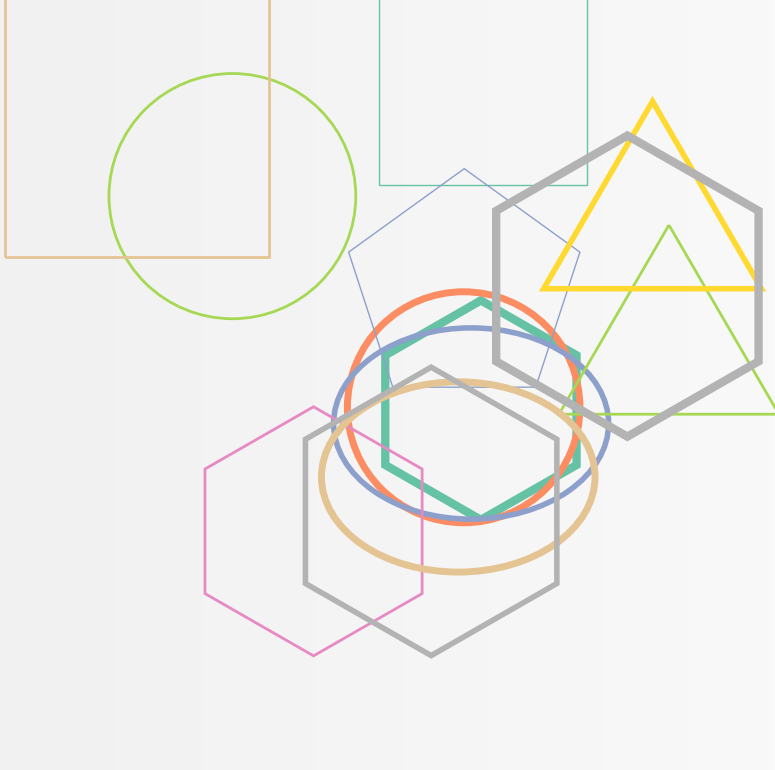[{"shape": "hexagon", "thickness": 3, "radius": 0.71, "center": [0.621, 0.467]}, {"shape": "square", "thickness": 0.5, "radius": 0.67, "center": [0.623, 0.894]}, {"shape": "circle", "thickness": 2.5, "radius": 0.75, "center": [0.598, 0.471]}, {"shape": "oval", "thickness": 2, "radius": 0.89, "center": [0.608, 0.45]}, {"shape": "pentagon", "thickness": 0.5, "radius": 0.78, "center": [0.599, 0.624]}, {"shape": "hexagon", "thickness": 1, "radius": 0.81, "center": [0.405, 0.31]}, {"shape": "circle", "thickness": 1, "radius": 0.8, "center": [0.3, 0.745]}, {"shape": "triangle", "thickness": 1, "radius": 0.82, "center": [0.863, 0.544]}, {"shape": "triangle", "thickness": 2, "radius": 0.81, "center": [0.842, 0.706]}, {"shape": "square", "thickness": 1, "radius": 0.85, "center": [0.176, 0.836]}, {"shape": "oval", "thickness": 2.5, "radius": 0.88, "center": [0.591, 0.381]}, {"shape": "hexagon", "thickness": 3, "radius": 0.98, "center": [0.81, 0.628]}, {"shape": "hexagon", "thickness": 2, "radius": 0.94, "center": [0.556, 0.336]}]